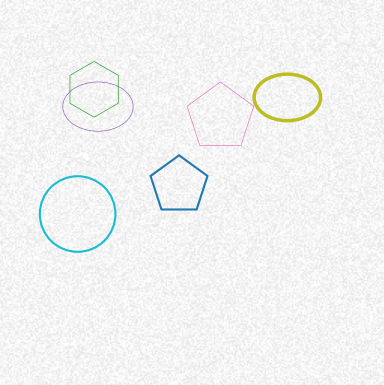[{"shape": "pentagon", "thickness": 1.5, "radius": 0.39, "center": [0.465, 0.519]}, {"shape": "hexagon", "thickness": 0.5, "radius": 0.36, "center": [0.244, 0.768]}, {"shape": "oval", "thickness": 0.5, "radius": 0.46, "center": [0.254, 0.723]}, {"shape": "pentagon", "thickness": 0.5, "radius": 0.46, "center": [0.572, 0.696]}, {"shape": "oval", "thickness": 2.5, "radius": 0.43, "center": [0.746, 0.747]}, {"shape": "circle", "thickness": 1.5, "radius": 0.49, "center": [0.202, 0.444]}]